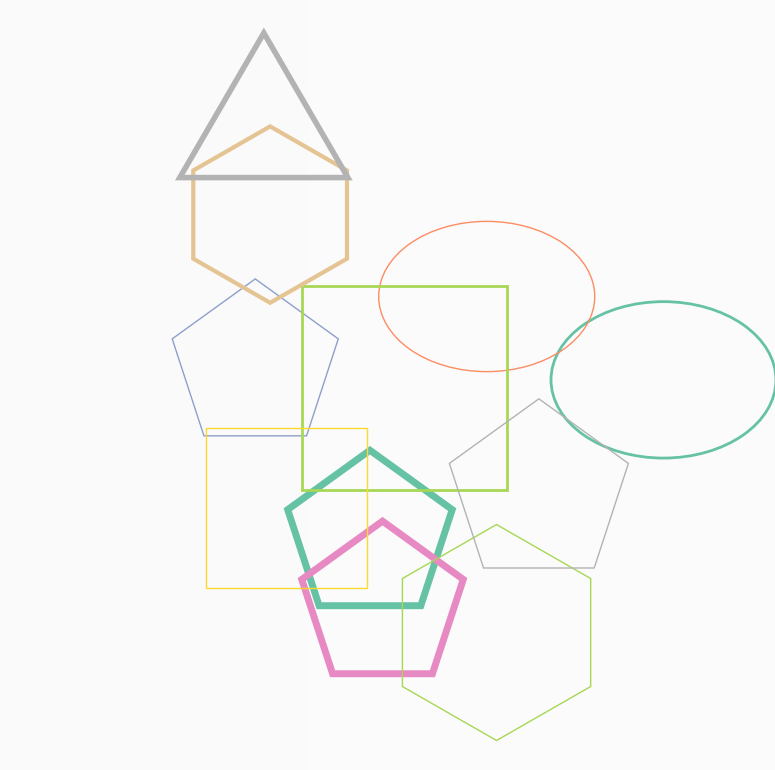[{"shape": "pentagon", "thickness": 2.5, "radius": 0.56, "center": [0.477, 0.304]}, {"shape": "oval", "thickness": 1, "radius": 0.73, "center": [0.856, 0.507]}, {"shape": "oval", "thickness": 0.5, "radius": 0.7, "center": [0.628, 0.615]}, {"shape": "pentagon", "thickness": 0.5, "radius": 0.56, "center": [0.329, 0.525]}, {"shape": "pentagon", "thickness": 2.5, "radius": 0.55, "center": [0.494, 0.214]}, {"shape": "square", "thickness": 1, "radius": 0.66, "center": [0.522, 0.496]}, {"shape": "hexagon", "thickness": 0.5, "radius": 0.7, "center": [0.641, 0.179]}, {"shape": "square", "thickness": 0.5, "radius": 0.52, "center": [0.37, 0.34]}, {"shape": "hexagon", "thickness": 1.5, "radius": 0.57, "center": [0.349, 0.721]}, {"shape": "triangle", "thickness": 2, "radius": 0.63, "center": [0.34, 0.832]}, {"shape": "pentagon", "thickness": 0.5, "radius": 0.61, "center": [0.695, 0.361]}]